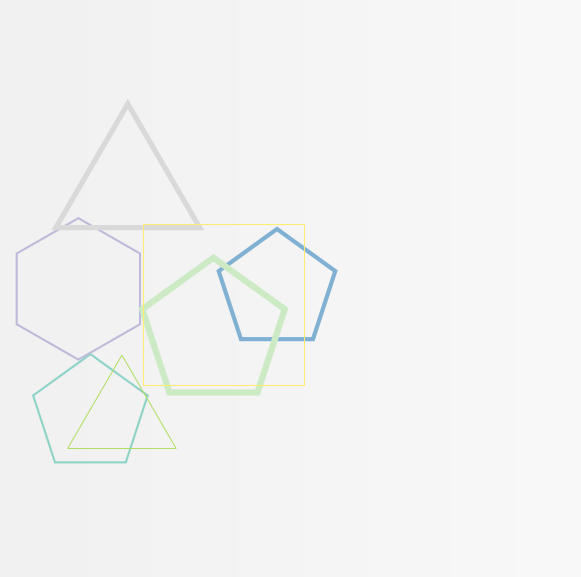[{"shape": "pentagon", "thickness": 1, "radius": 0.52, "center": [0.156, 0.282]}, {"shape": "hexagon", "thickness": 1, "radius": 0.61, "center": [0.135, 0.499]}, {"shape": "pentagon", "thickness": 2, "radius": 0.53, "center": [0.477, 0.497]}, {"shape": "triangle", "thickness": 0.5, "radius": 0.54, "center": [0.21, 0.276]}, {"shape": "triangle", "thickness": 2.5, "radius": 0.71, "center": [0.22, 0.676]}, {"shape": "pentagon", "thickness": 3, "radius": 0.64, "center": [0.367, 0.424]}, {"shape": "square", "thickness": 0.5, "radius": 0.69, "center": [0.384, 0.472]}]